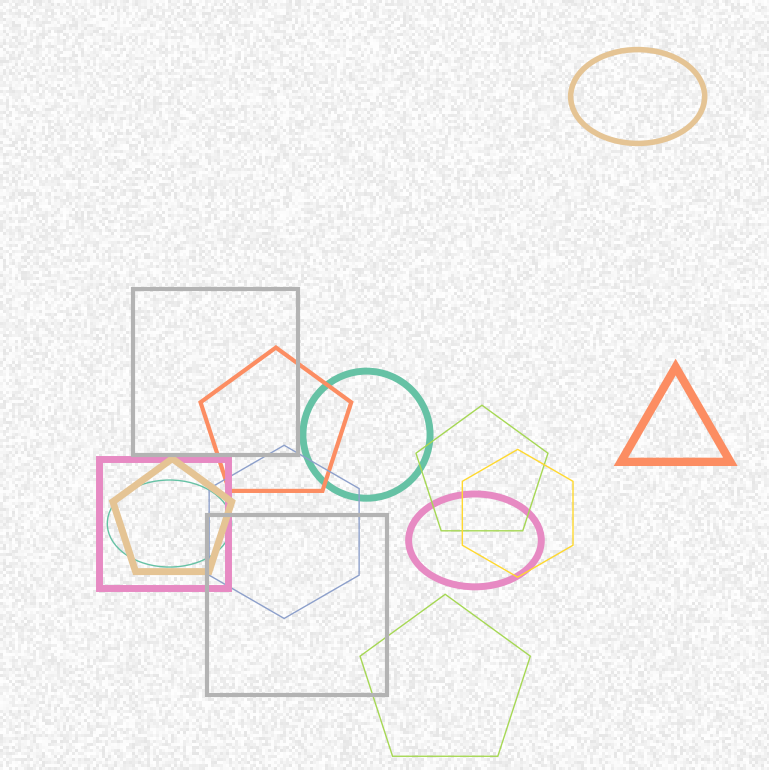[{"shape": "oval", "thickness": 0.5, "radius": 0.4, "center": [0.22, 0.32]}, {"shape": "circle", "thickness": 2.5, "radius": 0.41, "center": [0.476, 0.435]}, {"shape": "pentagon", "thickness": 1.5, "radius": 0.51, "center": [0.358, 0.446]}, {"shape": "triangle", "thickness": 3, "radius": 0.41, "center": [0.877, 0.441]}, {"shape": "hexagon", "thickness": 0.5, "radius": 0.56, "center": [0.369, 0.309]}, {"shape": "oval", "thickness": 2.5, "radius": 0.43, "center": [0.617, 0.298]}, {"shape": "square", "thickness": 2.5, "radius": 0.42, "center": [0.212, 0.32]}, {"shape": "pentagon", "thickness": 0.5, "radius": 0.45, "center": [0.626, 0.384]}, {"shape": "pentagon", "thickness": 0.5, "radius": 0.58, "center": [0.578, 0.112]}, {"shape": "hexagon", "thickness": 0.5, "radius": 0.41, "center": [0.672, 0.333]}, {"shape": "oval", "thickness": 2, "radius": 0.44, "center": [0.828, 0.875]}, {"shape": "pentagon", "thickness": 2.5, "radius": 0.41, "center": [0.224, 0.323]}, {"shape": "square", "thickness": 1.5, "radius": 0.54, "center": [0.28, 0.517]}, {"shape": "square", "thickness": 1.5, "radius": 0.58, "center": [0.386, 0.214]}]